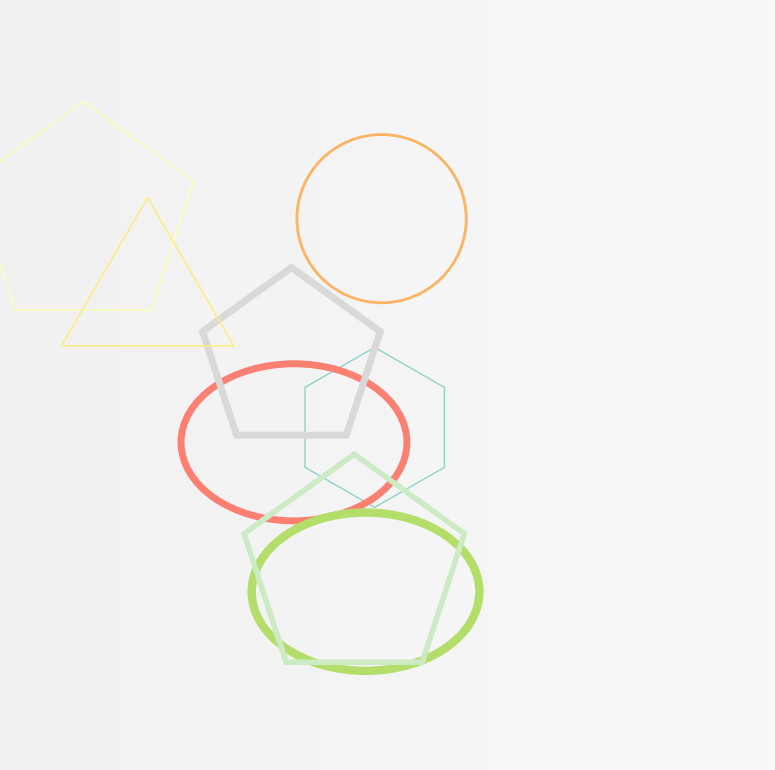[{"shape": "hexagon", "thickness": 0.5, "radius": 0.52, "center": [0.483, 0.445]}, {"shape": "pentagon", "thickness": 0.5, "radius": 0.75, "center": [0.107, 0.718]}, {"shape": "oval", "thickness": 2.5, "radius": 0.73, "center": [0.379, 0.426]}, {"shape": "circle", "thickness": 1, "radius": 0.55, "center": [0.492, 0.716]}, {"shape": "oval", "thickness": 3, "radius": 0.73, "center": [0.472, 0.232]}, {"shape": "pentagon", "thickness": 2.5, "radius": 0.6, "center": [0.376, 0.532]}, {"shape": "pentagon", "thickness": 2, "radius": 0.75, "center": [0.457, 0.261]}, {"shape": "triangle", "thickness": 0.5, "radius": 0.64, "center": [0.19, 0.615]}]